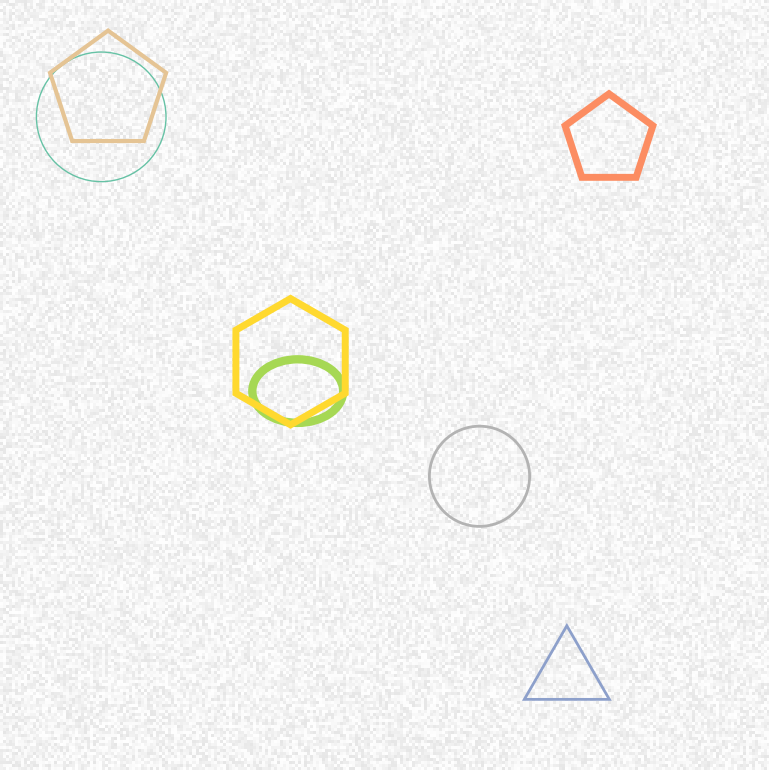[{"shape": "circle", "thickness": 0.5, "radius": 0.42, "center": [0.131, 0.848]}, {"shape": "pentagon", "thickness": 2.5, "radius": 0.3, "center": [0.791, 0.818]}, {"shape": "triangle", "thickness": 1, "radius": 0.32, "center": [0.736, 0.124]}, {"shape": "oval", "thickness": 3, "radius": 0.29, "center": [0.387, 0.492]}, {"shape": "hexagon", "thickness": 2.5, "radius": 0.41, "center": [0.377, 0.53]}, {"shape": "pentagon", "thickness": 1.5, "radius": 0.4, "center": [0.14, 0.881]}, {"shape": "circle", "thickness": 1, "radius": 0.33, "center": [0.623, 0.381]}]